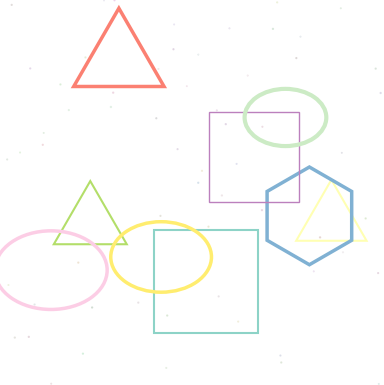[{"shape": "square", "thickness": 1.5, "radius": 0.67, "center": [0.535, 0.269]}, {"shape": "triangle", "thickness": 1.5, "radius": 0.53, "center": [0.861, 0.427]}, {"shape": "triangle", "thickness": 2.5, "radius": 0.68, "center": [0.309, 0.843]}, {"shape": "hexagon", "thickness": 2.5, "radius": 0.63, "center": [0.804, 0.439]}, {"shape": "triangle", "thickness": 1.5, "radius": 0.55, "center": [0.234, 0.42]}, {"shape": "oval", "thickness": 2.5, "radius": 0.73, "center": [0.132, 0.298]}, {"shape": "square", "thickness": 1, "radius": 0.59, "center": [0.66, 0.593]}, {"shape": "oval", "thickness": 3, "radius": 0.53, "center": [0.741, 0.695]}, {"shape": "oval", "thickness": 2.5, "radius": 0.65, "center": [0.418, 0.333]}]